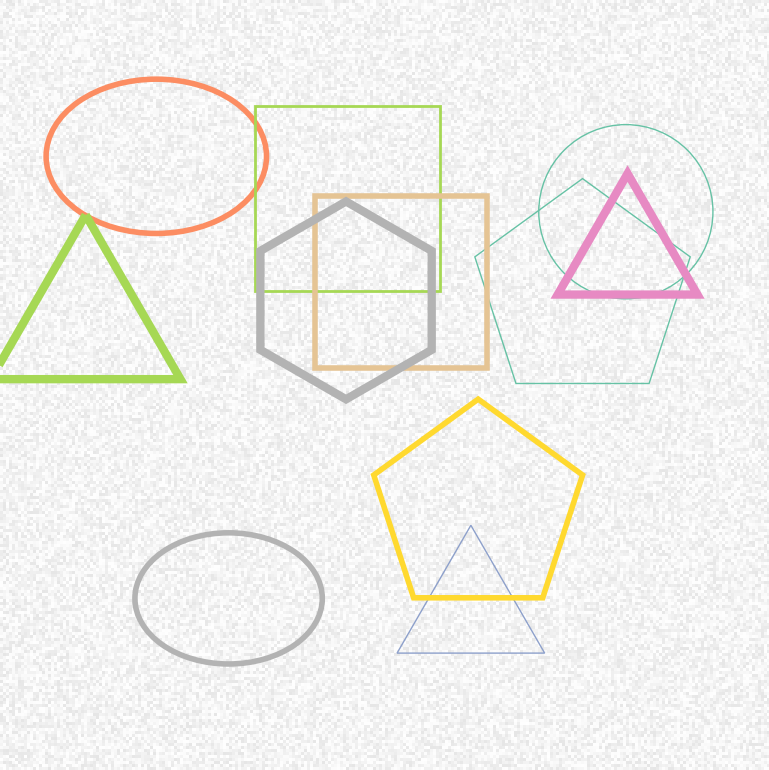[{"shape": "pentagon", "thickness": 0.5, "radius": 0.74, "center": [0.757, 0.621]}, {"shape": "circle", "thickness": 0.5, "radius": 0.57, "center": [0.813, 0.725]}, {"shape": "oval", "thickness": 2, "radius": 0.72, "center": [0.203, 0.797]}, {"shape": "triangle", "thickness": 0.5, "radius": 0.55, "center": [0.612, 0.207]}, {"shape": "triangle", "thickness": 3, "radius": 0.52, "center": [0.815, 0.67]}, {"shape": "triangle", "thickness": 3, "radius": 0.71, "center": [0.111, 0.579]}, {"shape": "square", "thickness": 1, "radius": 0.6, "center": [0.452, 0.742]}, {"shape": "pentagon", "thickness": 2, "radius": 0.71, "center": [0.621, 0.339]}, {"shape": "square", "thickness": 2, "radius": 0.56, "center": [0.521, 0.634]}, {"shape": "oval", "thickness": 2, "radius": 0.61, "center": [0.297, 0.223]}, {"shape": "hexagon", "thickness": 3, "radius": 0.64, "center": [0.449, 0.61]}]